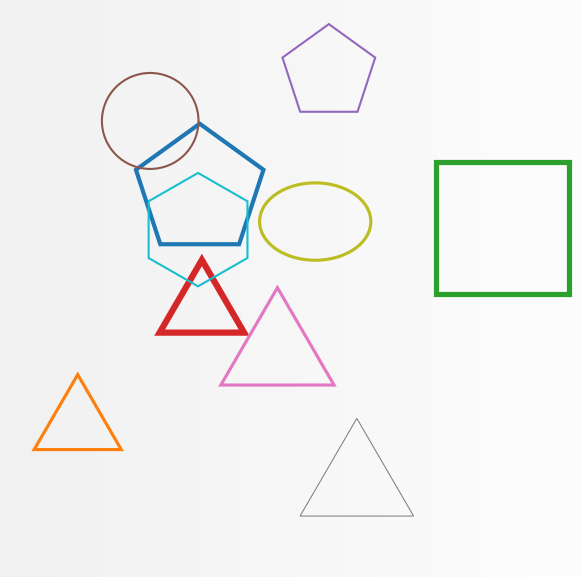[{"shape": "pentagon", "thickness": 2, "radius": 0.58, "center": [0.344, 0.67]}, {"shape": "triangle", "thickness": 1.5, "radius": 0.43, "center": [0.134, 0.264]}, {"shape": "square", "thickness": 2.5, "radius": 0.57, "center": [0.864, 0.605]}, {"shape": "triangle", "thickness": 3, "radius": 0.42, "center": [0.347, 0.465]}, {"shape": "pentagon", "thickness": 1, "radius": 0.42, "center": [0.566, 0.873]}, {"shape": "circle", "thickness": 1, "radius": 0.42, "center": [0.258, 0.79]}, {"shape": "triangle", "thickness": 1.5, "radius": 0.56, "center": [0.477, 0.389]}, {"shape": "triangle", "thickness": 0.5, "radius": 0.56, "center": [0.614, 0.162]}, {"shape": "oval", "thickness": 1.5, "radius": 0.48, "center": [0.542, 0.615]}, {"shape": "hexagon", "thickness": 1, "radius": 0.49, "center": [0.341, 0.602]}]